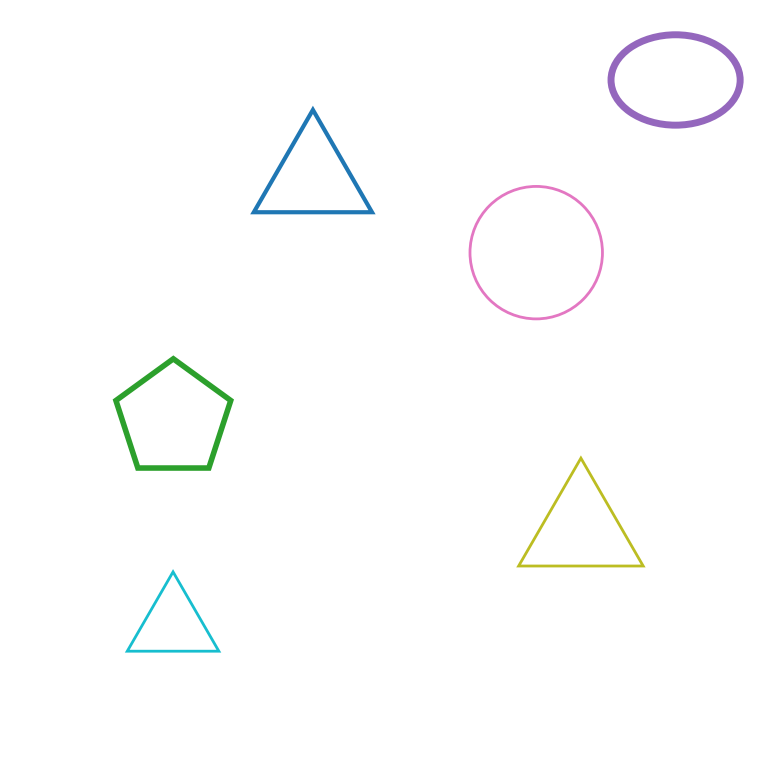[{"shape": "triangle", "thickness": 1.5, "radius": 0.44, "center": [0.406, 0.769]}, {"shape": "pentagon", "thickness": 2, "radius": 0.39, "center": [0.225, 0.456]}, {"shape": "oval", "thickness": 2.5, "radius": 0.42, "center": [0.877, 0.896]}, {"shape": "circle", "thickness": 1, "radius": 0.43, "center": [0.696, 0.672]}, {"shape": "triangle", "thickness": 1, "radius": 0.47, "center": [0.754, 0.312]}, {"shape": "triangle", "thickness": 1, "radius": 0.34, "center": [0.225, 0.189]}]